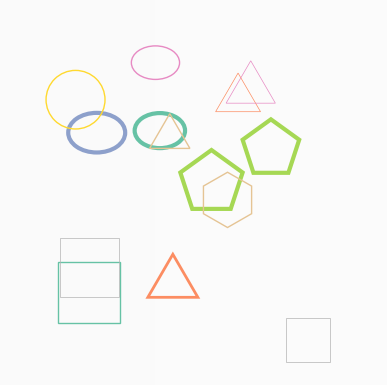[{"shape": "square", "thickness": 1, "radius": 0.4, "center": [0.229, 0.241]}, {"shape": "oval", "thickness": 3, "radius": 0.33, "center": [0.413, 0.661]}, {"shape": "triangle", "thickness": 0.5, "radius": 0.33, "center": [0.614, 0.743]}, {"shape": "triangle", "thickness": 2, "radius": 0.37, "center": [0.446, 0.265]}, {"shape": "oval", "thickness": 3, "radius": 0.37, "center": [0.25, 0.655]}, {"shape": "oval", "thickness": 1, "radius": 0.31, "center": [0.401, 0.837]}, {"shape": "triangle", "thickness": 0.5, "radius": 0.37, "center": [0.647, 0.769]}, {"shape": "pentagon", "thickness": 3, "radius": 0.42, "center": [0.546, 0.526]}, {"shape": "pentagon", "thickness": 3, "radius": 0.38, "center": [0.699, 0.613]}, {"shape": "circle", "thickness": 1, "radius": 0.38, "center": [0.195, 0.741]}, {"shape": "hexagon", "thickness": 1, "radius": 0.36, "center": [0.587, 0.481]}, {"shape": "triangle", "thickness": 1, "radius": 0.3, "center": [0.438, 0.645]}, {"shape": "square", "thickness": 0.5, "radius": 0.29, "center": [0.795, 0.116]}, {"shape": "square", "thickness": 0.5, "radius": 0.38, "center": [0.23, 0.305]}]